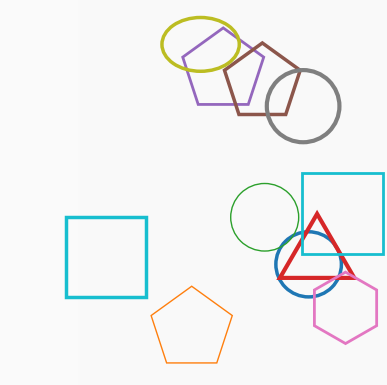[{"shape": "circle", "thickness": 2.5, "radius": 0.42, "center": [0.796, 0.313]}, {"shape": "pentagon", "thickness": 1, "radius": 0.55, "center": [0.495, 0.146]}, {"shape": "circle", "thickness": 1, "radius": 0.44, "center": [0.683, 0.436]}, {"shape": "triangle", "thickness": 3, "radius": 0.55, "center": [0.818, 0.334]}, {"shape": "pentagon", "thickness": 2, "radius": 0.55, "center": [0.576, 0.818]}, {"shape": "pentagon", "thickness": 2.5, "radius": 0.51, "center": [0.677, 0.786]}, {"shape": "hexagon", "thickness": 2, "radius": 0.46, "center": [0.892, 0.2]}, {"shape": "circle", "thickness": 3, "radius": 0.47, "center": [0.782, 0.724]}, {"shape": "oval", "thickness": 2.5, "radius": 0.5, "center": [0.518, 0.885]}, {"shape": "square", "thickness": 2, "radius": 0.52, "center": [0.884, 0.445]}, {"shape": "square", "thickness": 2.5, "radius": 0.52, "center": [0.274, 0.332]}]